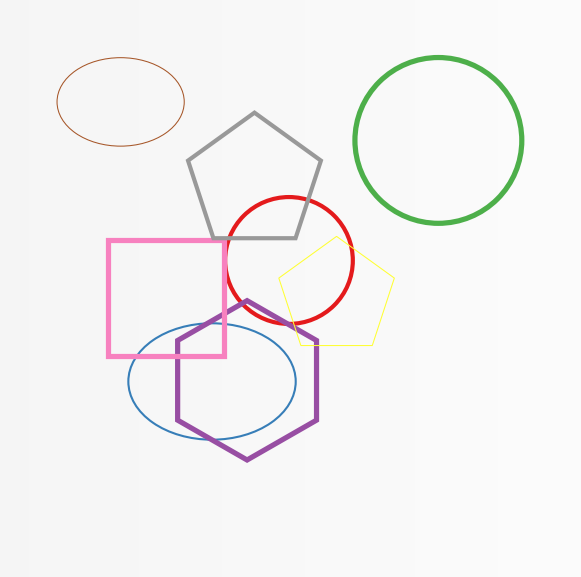[{"shape": "circle", "thickness": 2, "radius": 0.55, "center": [0.497, 0.548]}, {"shape": "oval", "thickness": 1, "radius": 0.72, "center": [0.365, 0.339]}, {"shape": "circle", "thickness": 2.5, "radius": 0.72, "center": [0.754, 0.756]}, {"shape": "hexagon", "thickness": 2.5, "radius": 0.69, "center": [0.425, 0.341]}, {"shape": "pentagon", "thickness": 0.5, "radius": 0.52, "center": [0.579, 0.485]}, {"shape": "oval", "thickness": 0.5, "radius": 0.55, "center": [0.208, 0.823]}, {"shape": "square", "thickness": 2.5, "radius": 0.5, "center": [0.286, 0.484]}, {"shape": "pentagon", "thickness": 2, "radius": 0.6, "center": [0.438, 0.684]}]